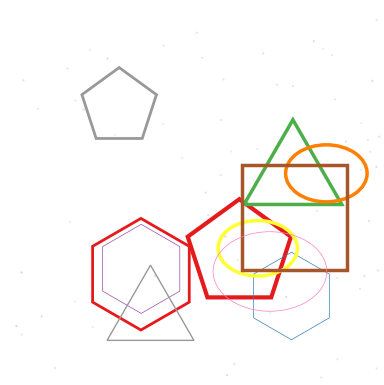[{"shape": "hexagon", "thickness": 2, "radius": 0.72, "center": [0.366, 0.288]}, {"shape": "pentagon", "thickness": 3, "radius": 0.7, "center": [0.622, 0.342]}, {"shape": "hexagon", "thickness": 0.5, "radius": 0.57, "center": [0.757, 0.231]}, {"shape": "triangle", "thickness": 2.5, "radius": 0.73, "center": [0.761, 0.542]}, {"shape": "hexagon", "thickness": 0.5, "radius": 0.58, "center": [0.367, 0.302]}, {"shape": "oval", "thickness": 2.5, "radius": 0.53, "center": [0.848, 0.55]}, {"shape": "oval", "thickness": 2.5, "radius": 0.51, "center": [0.669, 0.355]}, {"shape": "square", "thickness": 2.5, "radius": 0.68, "center": [0.765, 0.435]}, {"shape": "oval", "thickness": 0.5, "radius": 0.74, "center": [0.701, 0.295]}, {"shape": "pentagon", "thickness": 2, "radius": 0.51, "center": [0.31, 0.723]}, {"shape": "triangle", "thickness": 1, "radius": 0.65, "center": [0.391, 0.181]}]